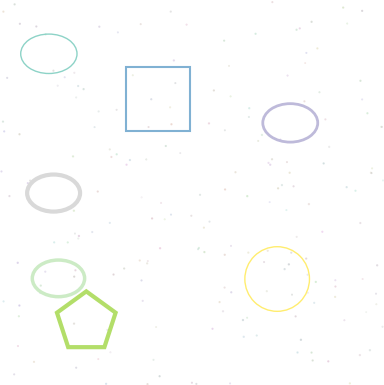[{"shape": "oval", "thickness": 1, "radius": 0.37, "center": [0.127, 0.86]}, {"shape": "oval", "thickness": 2, "radius": 0.36, "center": [0.754, 0.681]}, {"shape": "square", "thickness": 1.5, "radius": 0.41, "center": [0.411, 0.743]}, {"shape": "pentagon", "thickness": 3, "radius": 0.4, "center": [0.224, 0.163]}, {"shape": "oval", "thickness": 3, "radius": 0.34, "center": [0.139, 0.499]}, {"shape": "oval", "thickness": 2.5, "radius": 0.34, "center": [0.152, 0.277]}, {"shape": "circle", "thickness": 1, "radius": 0.42, "center": [0.72, 0.275]}]